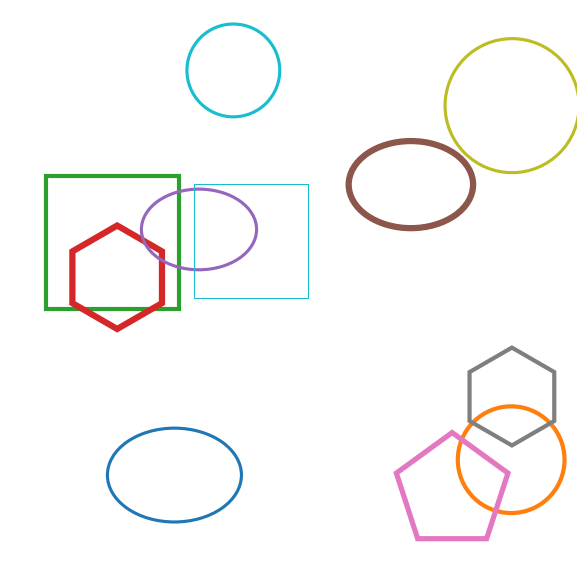[{"shape": "oval", "thickness": 1.5, "radius": 0.58, "center": [0.302, 0.177]}, {"shape": "circle", "thickness": 2, "radius": 0.46, "center": [0.885, 0.203]}, {"shape": "square", "thickness": 2, "radius": 0.57, "center": [0.195, 0.579]}, {"shape": "hexagon", "thickness": 3, "radius": 0.45, "center": [0.203, 0.519]}, {"shape": "oval", "thickness": 1.5, "radius": 0.5, "center": [0.345, 0.602]}, {"shape": "oval", "thickness": 3, "radius": 0.54, "center": [0.711, 0.679]}, {"shape": "pentagon", "thickness": 2.5, "radius": 0.51, "center": [0.783, 0.149]}, {"shape": "hexagon", "thickness": 2, "radius": 0.42, "center": [0.886, 0.313]}, {"shape": "circle", "thickness": 1.5, "radius": 0.58, "center": [0.887, 0.816]}, {"shape": "circle", "thickness": 1.5, "radius": 0.4, "center": [0.404, 0.877]}, {"shape": "square", "thickness": 0.5, "radius": 0.49, "center": [0.435, 0.581]}]